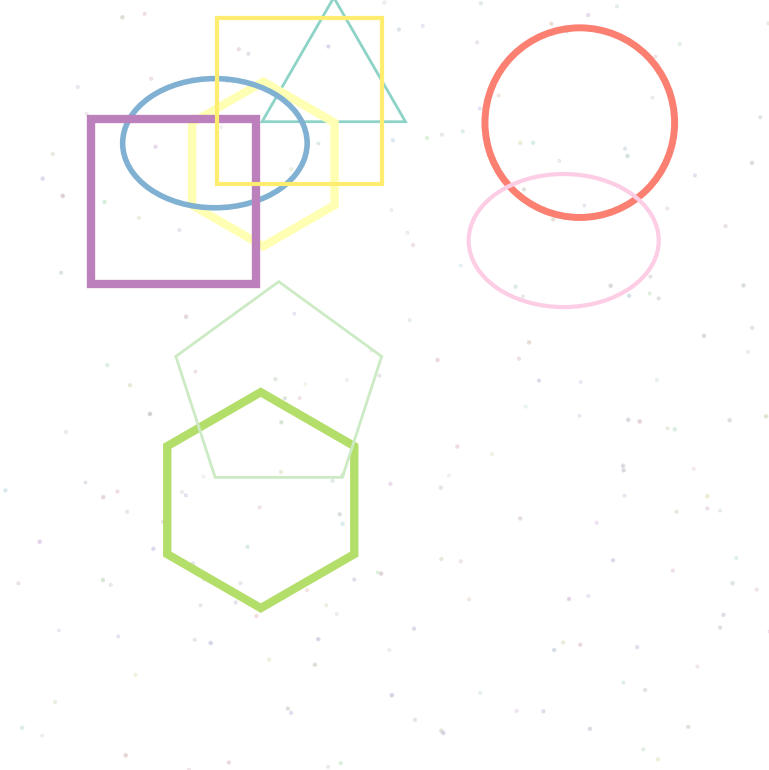[{"shape": "triangle", "thickness": 1, "radius": 0.54, "center": [0.433, 0.896]}, {"shape": "hexagon", "thickness": 3, "radius": 0.53, "center": [0.342, 0.787]}, {"shape": "circle", "thickness": 2.5, "radius": 0.62, "center": [0.753, 0.841]}, {"shape": "oval", "thickness": 2, "radius": 0.6, "center": [0.279, 0.814]}, {"shape": "hexagon", "thickness": 3, "radius": 0.7, "center": [0.339, 0.35]}, {"shape": "oval", "thickness": 1.5, "radius": 0.62, "center": [0.732, 0.688]}, {"shape": "square", "thickness": 3, "radius": 0.53, "center": [0.225, 0.738]}, {"shape": "pentagon", "thickness": 1, "radius": 0.7, "center": [0.362, 0.494]}, {"shape": "square", "thickness": 1.5, "radius": 0.54, "center": [0.389, 0.869]}]